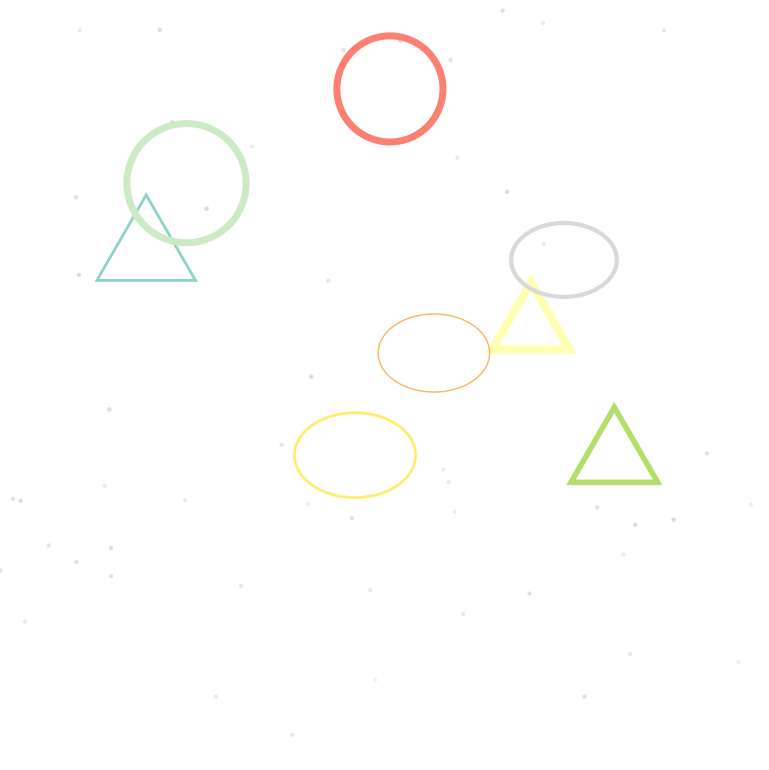[{"shape": "triangle", "thickness": 1, "radius": 0.37, "center": [0.19, 0.673]}, {"shape": "triangle", "thickness": 3, "radius": 0.29, "center": [0.69, 0.575]}, {"shape": "circle", "thickness": 2.5, "radius": 0.34, "center": [0.506, 0.885]}, {"shape": "oval", "thickness": 0.5, "radius": 0.36, "center": [0.564, 0.542]}, {"shape": "triangle", "thickness": 2, "radius": 0.32, "center": [0.798, 0.406]}, {"shape": "oval", "thickness": 1.5, "radius": 0.34, "center": [0.732, 0.662]}, {"shape": "circle", "thickness": 2.5, "radius": 0.39, "center": [0.242, 0.762]}, {"shape": "oval", "thickness": 1, "radius": 0.39, "center": [0.461, 0.409]}]